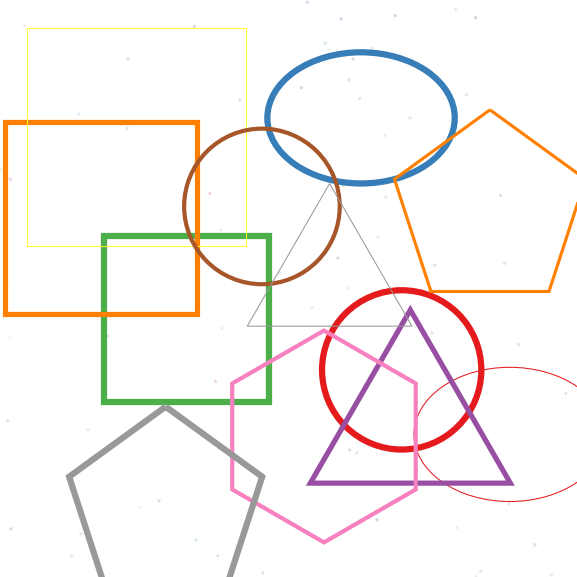[{"shape": "circle", "thickness": 3, "radius": 0.69, "center": [0.696, 0.359]}, {"shape": "oval", "thickness": 0.5, "radius": 0.83, "center": [0.883, 0.247]}, {"shape": "oval", "thickness": 3, "radius": 0.81, "center": [0.625, 0.795]}, {"shape": "square", "thickness": 3, "radius": 0.71, "center": [0.323, 0.447]}, {"shape": "triangle", "thickness": 2.5, "radius": 1.0, "center": [0.711, 0.263]}, {"shape": "pentagon", "thickness": 1.5, "radius": 0.87, "center": [0.848, 0.635]}, {"shape": "square", "thickness": 2.5, "radius": 0.83, "center": [0.174, 0.622]}, {"shape": "square", "thickness": 0.5, "radius": 0.95, "center": [0.236, 0.762]}, {"shape": "circle", "thickness": 2, "radius": 0.67, "center": [0.454, 0.642]}, {"shape": "hexagon", "thickness": 2, "radius": 0.92, "center": [0.561, 0.243]}, {"shape": "pentagon", "thickness": 3, "radius": 0.88, "center": [0.287, 0.119]}, {"shape": "triangle", "thickness": 0.5, "radius": 0.82, "center": [0.571, 0.517]}]